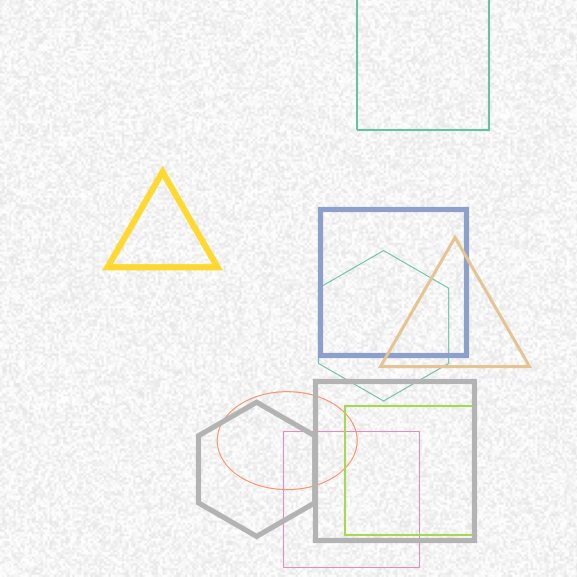[{"shape": "hexagon", "thickness": 0.5, "radius": 0.65, "center": [0.664, 0.435]}, {"shape": "square", "thickness": 1, "radius": 0.57, "center": [0.732, 0.889]}, {"shape": "oval", "thickness": 0.5, "radius": 0.61, "center": [0.497, 0.236]}, {"shape": "square", "thickness": 2.5, "radius": 0.63, "center": [0.681, 0.512]}, {"shape": "square", "thickness": 0.5, "radius": 0.59, "center": [0.608, 0.135]}, {"shape": "square", "thickness": 1, "radius": 0.56, "center": [0.71, 0.184]}, {"shape": "triangle", "thickness": 3, "radius": 0.55, "center": [0.281, 0.591]}, {"shape": "triangle", "thickness": 1.5, "radius": 0.75, "center": [0.788, 0.439]}, {"shape": "square", "thickness": 2.5, "radius": 0.69, "center": [0.683, 0.202]}, {"shape": "hexagon", "thickness": 2.5, "radius": 0.58, "center": [0.444, 0.186]}]